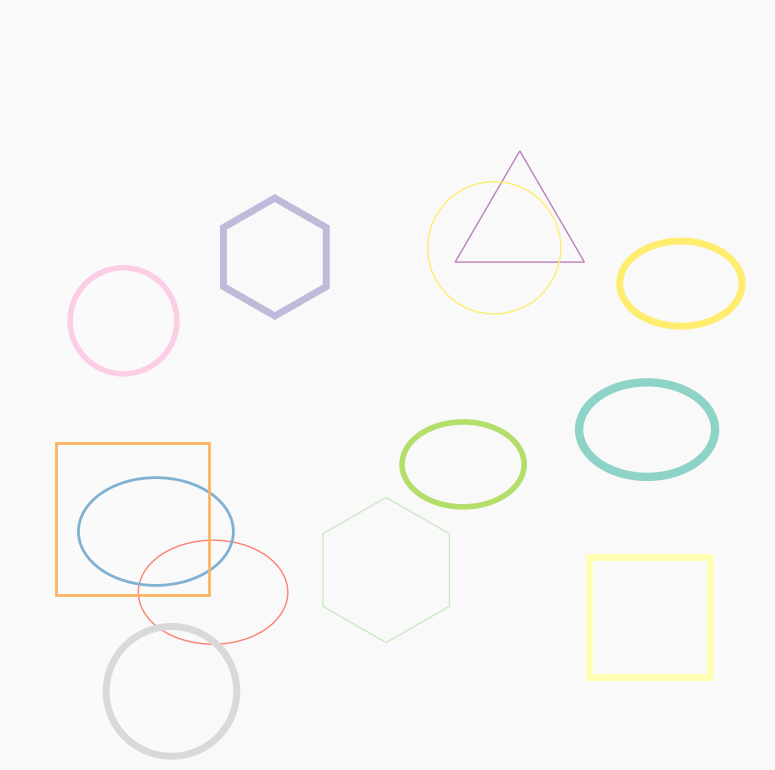[{"shape": "oval", "thickness": 3, "radius": 0.44, "center": [0.835, 0.442]}, {"shape": "square", "thickness": 2.5, "radius": 0.39, "center": [0.838, 0.199]}, {"shape": "hexagon", "thickness": 2.5, "radius": 0.38, "center": [0.355, 0.666]}, {"shape": "oval", "thickness": 0.5, "radius": 0.48, "center": [0.275, 0.231]}, {"shape": "oval", "thickness": 1, "radius": 0.5, "center": [0.201, 0.31]}, {"shape": "square", "thickness": 1, "radius": 0.49, "center": [0.171, 0.326]}, {"shape": "oval", "thickness": 2, "radius": 0.39, "center": [0.598, 0.397]}, {"shape": "circle", "thickness": 2, "radius": 0.34, "center": [0.159, 0.583]}, {"shape": "circle", "thickness": 2.5, "radius": 0.42, "center": [0.221, 0.102]}, {"shape": "triangle", "thickness": 0.5, "radius": 0.48, "center": [0.671, 0.708]}, {"shape": "hexagon", "thickness": 0.5, "radius": 0.47, "center": [0.498, 0.26]}, {"shape": "oval", "thickness": 2.5, "radius": 0.39, "center": [0.879, 0.632]}, {"shape": "circle", "thickness": 0.5, "radius": 0.43, "center": [0.638, 0.678]}]